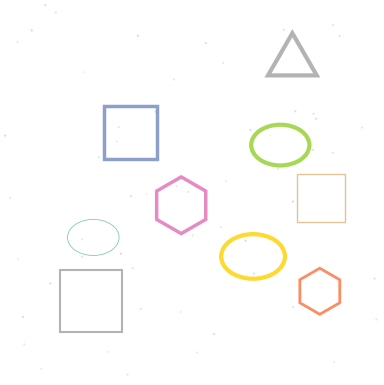[{"shape": "oval", "thickness": 0.5, "radius": 0.33, "center": [0.242, 0.383]}, {"shape": "hexagon", "thickness": 2, "radius": 0.3, "center": [0.831, 0.243]}, {"shape": "square", "thickness": 2.5, "radius": 0.35, "center": [0.338, 0.656]}, {"shape": "hexagon", "thickness": 2.5, "radius": 0.37, "center": [0.471, 0.467]}, {"shape": "oval", "thickness": 3, "radius": 0.38, "center": [0.728, 0.623]}, {"shape": "oval", "thickness": 3, "radius": 0.41, "center": [0.657, 0.334]}, {"shape": "square", "thickness": 1, "radius": 0.31, "center": [0.835, 0.487]}, {"shape": "triangle", "thickness": 3, "radius": 0.37, "center": [0.759, 0.841]}, {"shape": "square", "thickness": 1.5, "radius": 0.4, "center": [0.237, 0.219]}]